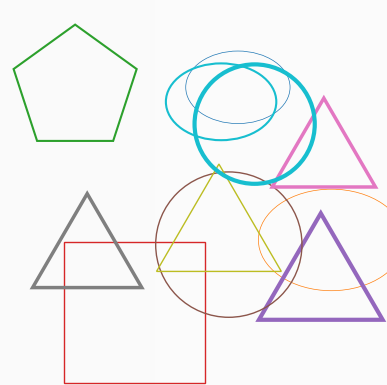[{"shape": "oval", "thickness": 0.5, "radius": 0.67, "center": [0.614, 0.773]}, {"shape": "oval", "thickness": 0.5, "radius": 0.94, "center": [0.855, 0.377]}, {"shape": "pentagon", "thickness": 1.5, "radius": 0.83, "center": [0.194, 0.769]}, {"shape": "square", "thickness": 1, "radius": 0.91, "center": [0.347, 0.189]}, {"shape": "triangle", "thickness": 3, "radius": 0.92, "center": [0.828, 0.262]}, {"shape": "circle", "thickness": 1, "radius": 0.94, "center": [0.591, 0.365]}, {"shape": "triangle", "thickness": 2.5, "radius": 0.77, "center": [0.836, 0.591]}, {"shape": "triangle", "thickness": 2.5, "radius": 0.81, "center": [0.225, 0.334]}, {"shape": "triangle", "thickness": 1, "radius": 0.93, "center": [0.565, 0.388]}, {"shape": "circle", "thickness": 3, "radius": 0.78, "center": [0.657, 0.678]}, {"shape": "oval", "thickness": 1.5, "radius": 0.71, "center": [0.571, 0.736]}]